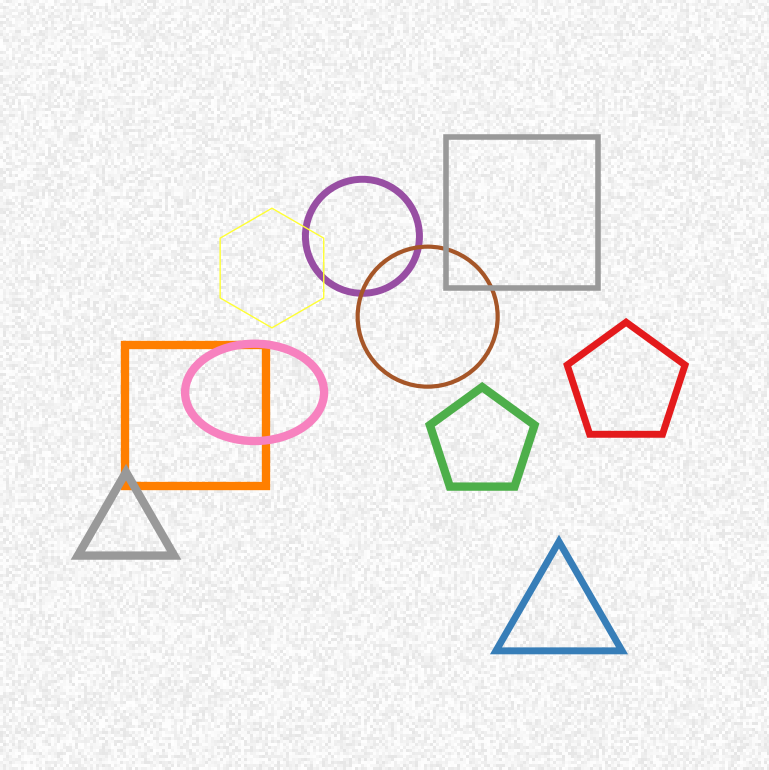[{"shape": "pentagon", "thickness": 2.5, "radius": 0.4, "center": [0.813, 0.501]}, {"shape": "triangle", "thickness": 2.5, "radius": 0.47, "center": [0.726, 0.202]}, {"shape": "pentagon", "thickness": 3, "radius": 0.36, "center": [0.626, 0.426]}, {"shape": "circle", "thickness": 2.5, "radius": 0.37, "center": [0.471, 0.693]}, {"shape": "square", "thickness": 3, "radius": 0.46, "center": [0.254, 0.46]}, {"shape": "hexagon", "thickness": 0.5, "radius": 0.39, "center": [0.353, 0.652]}, {"shape": "circle", "thickness": 1.5, "radius": 0.45, "center": [0.555, 0.589]}, {"shape": "oval", "thickness": 3, "radius": 0.45, "center": [0.331, 0.49]}, {"shape": "square", "thickness": 2, "radius": 0.49, "center": [0.678, 0.724]}, {"shape": "triangle", "thickness": 3, "radius": 0.36, "center": [0.164, 0.315]}]